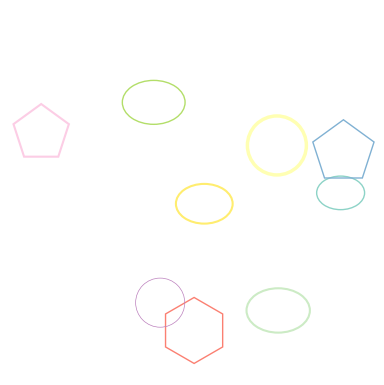[{"shape": "oval", "thickness": 1, "radius": 0.31, "center": [0.885, 0.499]}, {"shape": "circle", "thickness": 2.5, "radius": 0.38, "center": [0.719, 0.622]}, {"shape": "hexagon", "thickness": 1, "radius": 0.43, "center": [0.504, 0.142]}, {"shape": "pentagon", "thickness": 1, "radius": 0.42, "center": [0.892, 0.605]}, {"shape": "oval", "thickness": 1, "radius": 0.41, "center": [0.399, 0.734]}, {"shape": "pentagon", "thickness": 1.5, "radius": 0.38, "center": [0.107, 0.654]}, {"shape": "circle", "thickness": 0.5, "radius": 0.32, "center": [0.416, 0.214]}, {"shape": "oval", "thickness": 1.5, "radius": 0.41, "center": [0.723, 0.194]}, {"shape": "oval", "thickness": 1.5, "radius": 0.37, "center": [0.531, 0.471]}]